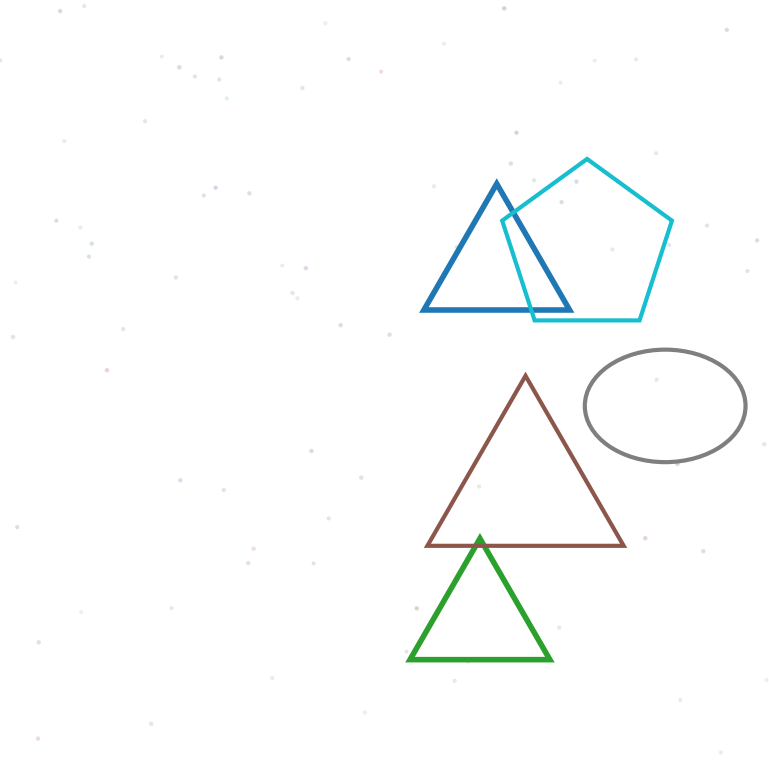[{"shape": "triangle", "thickness": 2, "radius": 0.55, "center": [0.645, 0.652]}, {"shape": "triangle", "thickness": 2, "radius": 0.52, "center": [0.623, 0.196]}, {"shape": "triangle", "thickness": 1.5, "radius": 0.74, "center": [0.682, 0.365]}, {"shape": "oval", "thickness": 1.5, "radius": 0.52, "center": [0.864, 0.473]}, {"shape": "pentagon", "thickness": 1.5, "radius": 0.58, "center": [0.762, 0.678]}]